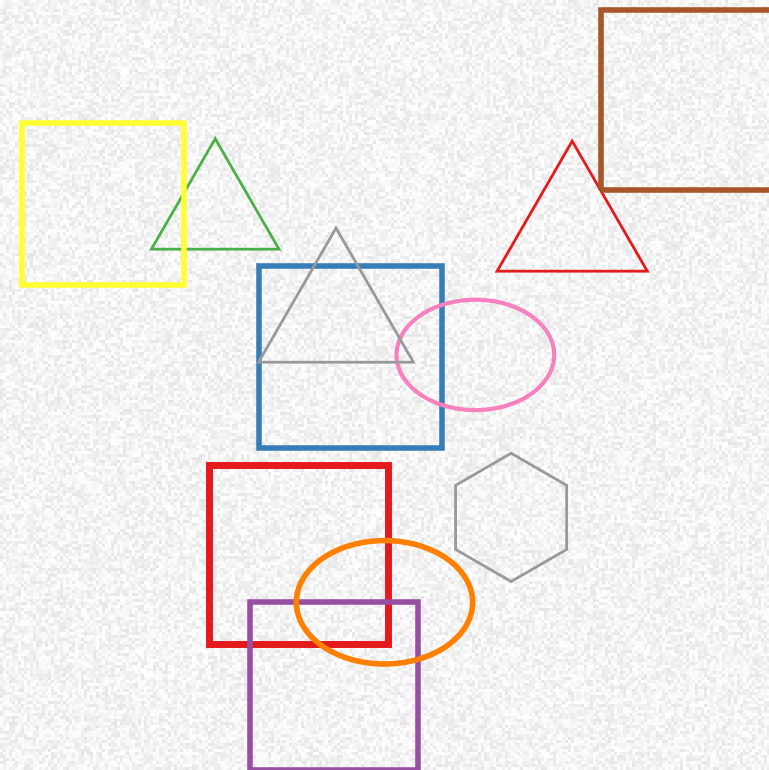[{"shape": "triangle", "thickness": 1, "radius": 0.56, "center": [0.743, 0.704]}, {"shape": "square", "thickness": 2.5, "radius": 0.58, "center": [0.387, 0.28]}, {"shape": "square", "thickness": 2, "radius": 0.59, "center": [0.455, 0.537]}, {"shape": "triangle", "thickness": 1, "radius": 0.48, "center": [0.279, 0.724]}, {"shape": "square", "thickness": 2, "radius": 0.55, "center": [0.434, 0.11]}, {"shape": "oval", "thickness": 2, "radius": 0.57, "center": [0.499, 0.218]}, {"shape": "square", "thickness": 2, "radius": 0.52, "center": [0.134, 0.735]}, {"shape": "square", "thickness": 2, "radius": 0.58, "center": [0.897, 0.87]}, {"shape": "oval", "thickness": 1.5, "radius": 0.51, "center": [0.617, 0.539]}, {"shape": "hexagon", "thickness": 1, "radius": 0.42, "center": [0.664, 0.328]}, {"shape": "triangle", "thickness": 1, "radius": 0.58, "center": [0.436, 0.588]}]